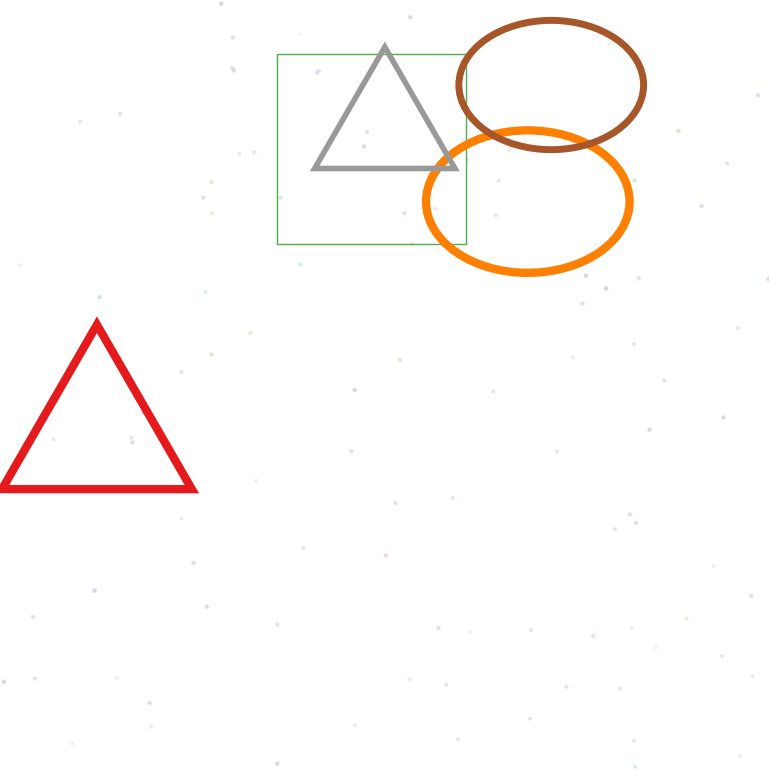[{"shape": "triangle", "thickness": 3, "radius": 0.71, "center": [0.126, 0.436]}, {"shape": "square", "thickness": 0.5, "radius": 0.61, "center": [0.482, 0.806]}, {"shape": "oval", "thickness": 3, "radius": 0.66, "center": [0.685, 0.738]}, {"shape": "oval", "thickness": 2.5, "radius": 0.6, "center": [0.716, 0.89]}, {"shape": "triangle", "thickness": 2, "radius": 0.53, "center": [0.5, 0.834]}]